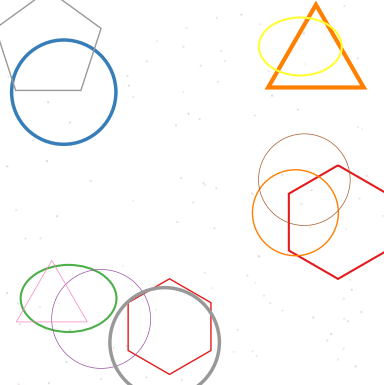[{"shape": "hexagon", "thickness": 1.5, "radius": 0.74, "center": [0.878, 0.423]}, {"shape": "hexagon", "thickness": 1, "radius": 0.62, "center": [0.44, 0.152]}, {"shape": "circle", "thickness": 2.5, "radius": 0.68, "center": [0.166, 0.761]}, {"shape": "oval", "thickness": 1.5, "radius": 0.62, "center": [0.178, 0.225]}, {"shape": "circle", "thickness": 0.5, "radius": 0.64, "center": [0.263, 0.172]}, {"shape": "circle", "thickness": 1, "radius": 0.56, "center": [0.767, 0.447]}, {"shape": "triangle", "thickness": 3, "radius": 0.72, "center": [0.821, 0.844]}, {"shape": "oval", "thickness": 1.5, "radius": 0.54, "center": [0.78, 0.879]}, {"shape": "circle", "thickness": 0.5, "radius": 0.6, "center": [0.79, 0.533]}, {"shape": "triangle", "thickness": 0.5, "radius": 0.53, "center": [0.135, 0.217]}, {"shape": "pentagon", "thickness": 1, "radius": 0.72, "center": [0.125, 0.882]}, {"shape": "circle", "thickness": 2.5, "radius": 0.71, "center": [0.428, 0.111]}]